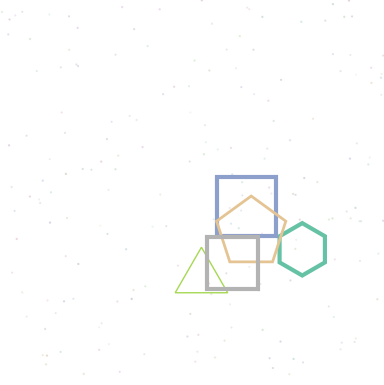[{"shape": "hexagon", "thickness": 3, "radius": 0.34, "center": [0.785, 0.352]}, {"shape": "square", "thickness": 3, "radius": 0.38, "center": [0.641, 0.463]}, {"shape": "triangle", "thickness": 1, "radius": 0.39, "center": [0.523, 0.279]}, {"shape": "pentagon", "thickness": 2, "radius": 0.47, "center": [0.652, 0.396]}, {"shape": "square", "thickness": 3, "radius": 0.33, "center": [0.604, 0.317]}]